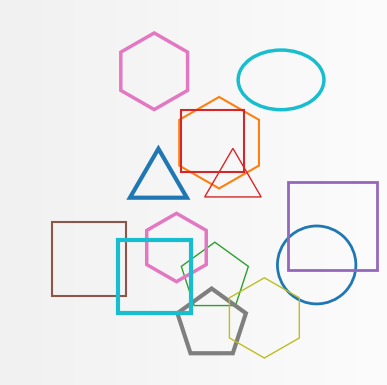[{"shape": "triangle", "thickness": 3, "radius": 0.42, "center": [0.409, 0.529]}, {"shape": "circle", "thickness": 2, "radius": 0.51, "center": [0.817, 0.312]}, {"shape": "hexagon", "thickness": 1.5, "radius": 0.59, "center": [0.565, 0.629]}, {"shape": "pentagon", "thickness": 1, "radius": 0.45, "center": [0.554, 0.28]}, {"shape": "square", "thickness": 1.5, "radius": 0.41, "center": [0.548, 0.634]}, {"shape": "triangle", "thickness": 1, "radius": 0.42, "center": [0.601, 0.531]}, {"shape": "square", "thickness": 2, "radius": 0.58, "center": [0.858, 0.413]}, {"shape": "square", "thickness": 1.5, "radius": 0.48, "center": [0.23, 0.327]}, {"shape": "hexagon", "thickness": 2.5, "radius": 0.44, "center": [0.455, 0.357]}, {"shape": "hexagon", "thickness": 2.5, "radius": 0.5, "center": [0.398, 0.815]}, {"shape": "pentagon", "thickness": 3, "radius": 0.46, "center": [0.546, 0.158]}, {"shape": "hexagon", "thickness": 1, "radius": 0.52, "center": [0.682, 0.174]}, {"shape": "square", "thickness": 3, "radius": 0.47, "center": [0.399, 0.282]}, {"shape": "oval", "thickness": 2.5, "radius": 0.55, "center": [0.725, 0.793]}]